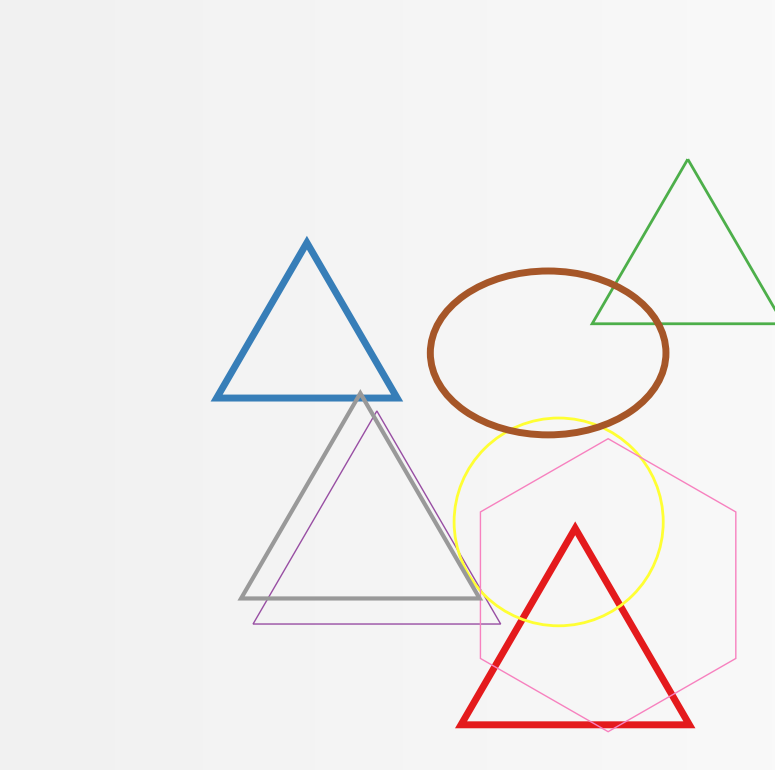[{"shape": "triangle", "thickness": 2.5, "radius": 0.85, "center": [0.742, 0.144]}, {"shape": "triangle", "thickness": 2.5, "radius": 0.67, "center": [0.396, 0.55]}, {"shape": "triangle", "thickness": 1, "radius": 0.71, "center": [0.887, 0.651]}, {"shape": "triangle", "thickness": 0.5, "radius": 0.92, "center": [0.486, 0.282]}, {"shape": "circle", "thickness": 1, "radius": 0.67, "center": [0.721, 0.322]}, {"shape": "oval", "thickness": 2.5, "radius": 0.76, "center": [0.707, 0.542]}, {"shape": "hexagon", "thickness": 0.5, "radius": 0.95, "center": [0.785, 0.24]}, {"shape": "triangle", "thickness": 1.5, "radius": 0.89, "center": [0.465, 0.312]}]